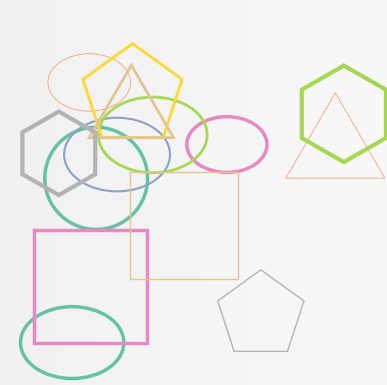[{"shape": "oval", "thickness": 2.5, "radius": 0.67, "center": [0.186, 0.11]}, {"shape": "circle", "thickness": 2.5, "radius": 0.66, "center": [0.248, 0.537]}, {"shape": "oval", "thickness": 0.5, "radius": 0.53, "center": [0.23, 0.786]}, {"shape": "triangle", "thickness": 0.5, "radius": 0.74, "center": [0.865, 0.611]}, {"shape": "oval", "thickness": 1.5, "radius": 0.68, "center": [0.302, 0.599]}, {"shape": "oval", "thickness": 2.5, "radius": 0.52, "center": [0.586, 0.625]}, {"shape": "square", "thickness": 2.5, "radius": 0.73, "center": [0.234, 0.256]}, {"shape": "hexagon", "thickness": 3, "radius": 0.63, "center": [0.887, 0.704]}, {"shape": "oval", "thickness": 2, "radius": 0.7, "center": [0.394, 0.65]}, {"shape": "pentagon", "thickness": 2, "radius": 0.67, "center": [0.342, 0.752]}, {"shape": "square", "thickness": 1, "radius": 0.69, "center": [0.475, 0.414]}, {"shape": "triangle", "thickness": 2, "radius": 0.63, "center": [0.339, 0.705]}, {"shape": "hexagon", "thickness": 3, "radius": 0.54, "center": [0.152, 0.602]}, {"shape": "pentagon", "thickness": 1, "radius": 0.59, "center": [0.673, 0.182]}]